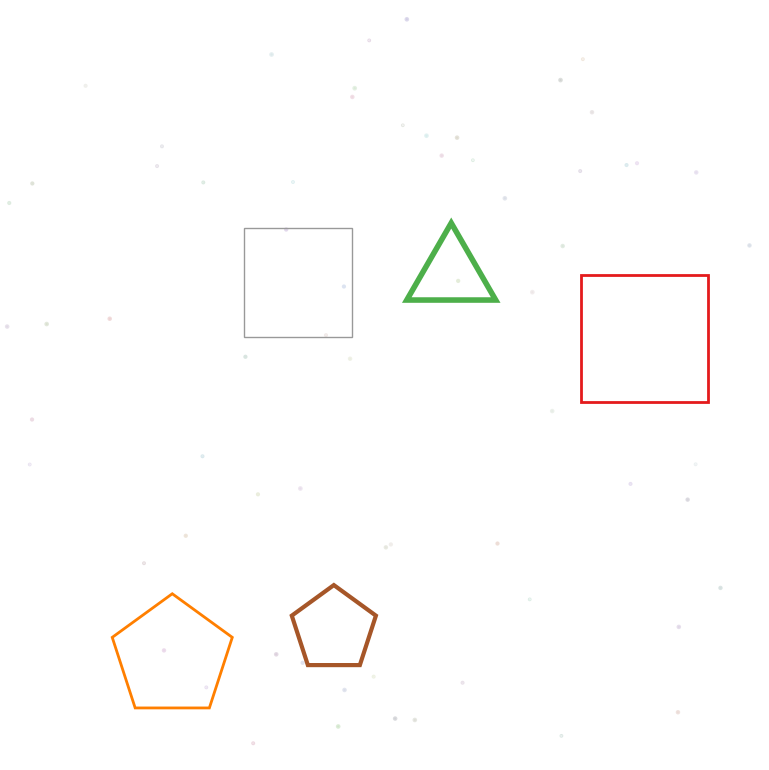[{"shape": "square", "thickness": 1, "radius": 0.41, "center": [0.837, 0.56]}, {"shape": "triangle", "thickness": 2, "radius": 0.33, "center": [0.586, 0.644]}, {"shape": "pentagon", "thickness": 1, "radius": 0.41, "center": [0.224, 0.147]}, {"shape": "pentagon", "thickness": 1.5, "radius": 0.29, "center": [0.434, 0.183]}, {"shape": "square", "thickness": 0.5, "radius": 0.35, "center": [0.387, 0.633]}]